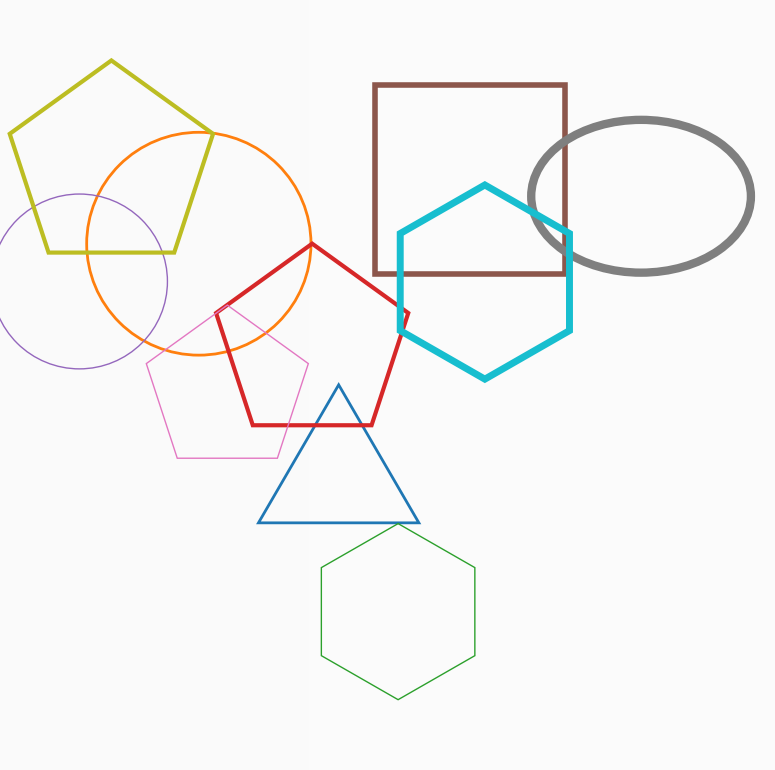[{"shape": "triangle", "thickness": 1, "radius": 0.6, "center": [0.437, 0.381]}, {"shape": "circle", "thickness": 1, "radius": 0.72, "center": [0.257, 0.683]}, {"shape": "hexagon", "thickness": 0.5, "radius": 0.57, "center": [0.514, 0.206]}, {"shape": "pentagon", "thickness": 1.5, "radius": 0.65, "center": [0.403, 0.553]}, {"shape": "circle", "thickness": 0.5, "radius": 0.57, "center": [0.103, 0.634]}, {"shape": "square", "thickness": 2, "radius": 0.61, "center": [0.607, 0.767]}, {"shape": "pentagon", "thickness": 0.5, "radius": 0.55, "center": [0.293, 0.494]}, {"shape": "oval", "thickness": 3, "radius": 0.71, "center": [0.827, 0.745]}, {"shape": "pentagon", "thickness": 1.5, "radius": 0.69, "center": [0.144, 0.784]}, {"shape": "hexagon", "thickness": 2.5, "radius": 0.63, "center": [0.626, 0.634]}]